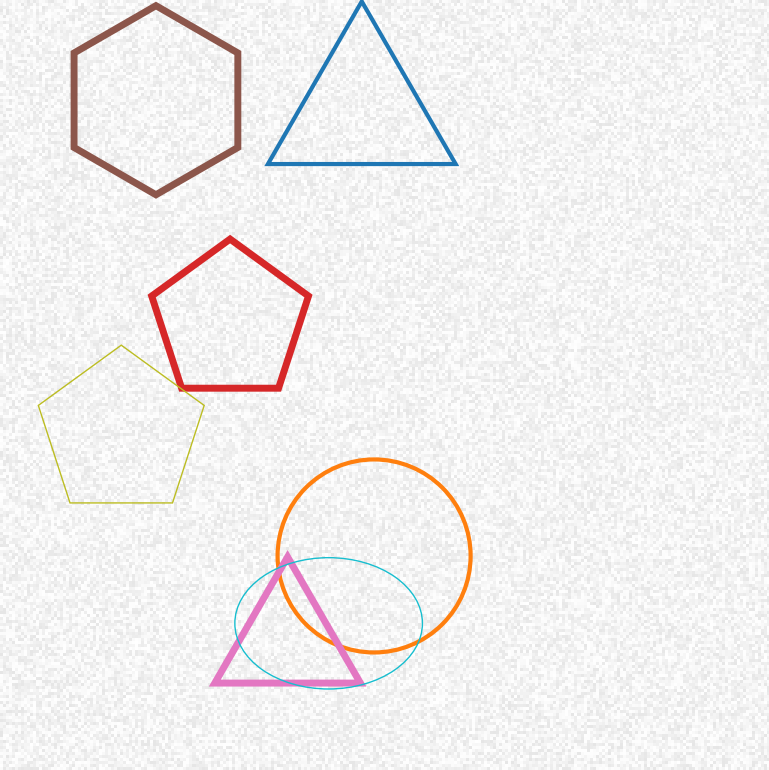[{"shape": "triangle", "thickness": 1.5, "radius": 0.7, "center": [0.47, 0.857]}, {"shape": "circle", "thickness": 1.5, "radius": 0.63, "center": [0.486, 0.278]}, {"shape": "pentagon", "thickness": 2.5, "radius": 0.54, "center": [0.299, 0.582]}, {"shape": "hexagon", "thickness": 2.5, "radius": 0.61, "center": [0.203, 0.87]}, {"shape": "triangle", "thickness": 2.5, "radius": 0.55, "center": [0.374, 0.167]}, {"shape": "pentagon", "thickness": 0.5, "radius": 0.57, "center": [0.157, 0.438]}, {"shape": "oval", "thickness": 0.5, "radius": 0.61, "center": [0.427, 0.19]}]